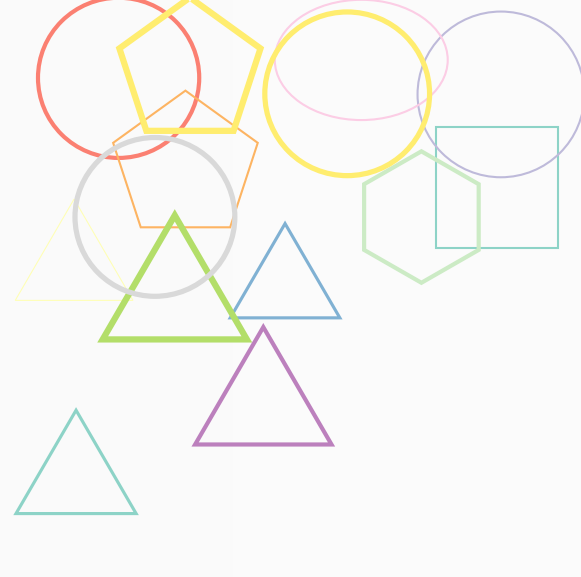[{"shape": "square", "thickness": 1, "radius": 0.52, "center": [0.855, 0.675]}, {"shape": "triangle", "thickness": 1.5, "radius": 0.6, "center": [0.131, 0.169]}, {"shape": "triangle", "thickness": 0.5, "radius": 0.58, "center": [0.127, 0.537]}, {"shape": "circle", "thickness": 1, "radius": 0.72, "center": [0.862, 0.836]}, {"shape": "circle", "thickness": 2, "radius": 0.69, "center": [0.204, 0.864]}, {"shape": "triangle", "thickness": 1.5, "radius": 0.54, "center": [0.49, 0.503]}, {"shape": "pentagon", "thickness": 1, "radius": 0.65, "center": [0.319, 0.711]}, {"shape": "triangle", "thickness": 3, "radius": 0.72, "center": [0.301, 0.483]}, {"shape": "oval", "thickness": 1, "radius": 0.74, "center": [0.622, 0.895]}, {"shape": "circle", "thickness": 2.5, "radius": 0.69, "center": [0.267, 0.624]}, {"shape": "triangle", "thickness": 2, "radius": 0.68, "center": [0.453, 0.297]}, {"shape": "hexagon", "thickness": 2, "radius": 0.57, "center": [0.725, 0.623]}, {"shape": "circle", "thickness": 2.5, "radius": 0.71, "center": [0.597, 0.837]}, {"shape": "pentagon", "thickness": 3, "radius": 0.64, "center": [0.327, 0.876]}]